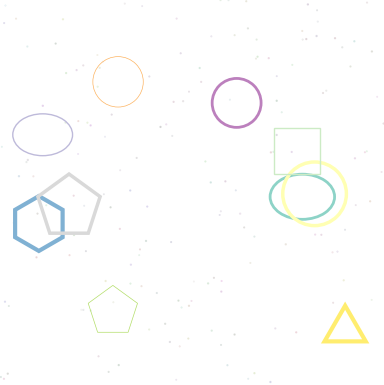[{"shape": "oval", "thickness": 2, "radius": 0.42, "center": [0.785, 0.489]}, {"shape": "circle", "thickness": 2.5, "radius": 0.41, "center": [0.817, 0.497]}, {"shape": "oval", "thickness": 1, "radius": 0.39, "center": [0.111, 0.65]}, {"shape": "hexagon", "thickness": 3, "radius": 0.36, "center": [0.101, 0.419]}, {"shape": "circle", "thickness": 0.5, "radius": 0.33, "center": [0.307, 0.787]}, {"shape": "pentagon", "thickness": 0.5, "radius": 0.34, "center": [0.293, 0.191]}, {"shape": "pentagon", "thickness": 2.5, "radius": 0.42, "center": [0.179, 0.463]}, {"shape": "circle", "thickness": 2, "radius": 0.32, "center": [0.615, 0.733]}, {"shape": "square", "thickness": 1, "radius": 0.3, "center": [0.771, 0.608]}, {"shape": "triangle", "thickness": 3, "radius": 0.31, "center": [0.896, 0.144]}]